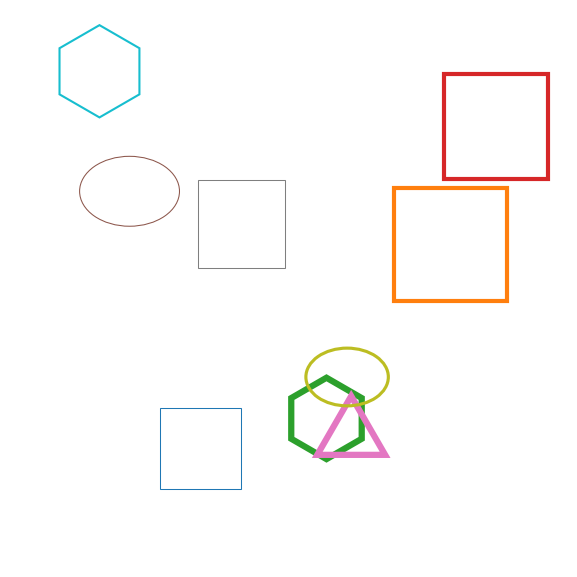[{"shape": "square", "thickness": 0.5, "radius": 0.35, "center": [0.347, 0.223]}, {"shape": "square", "thickness": 2, "radius": 0.49, "center": [0.781, 0.575]}, {"shape": "hexagon", "thickness": 3, "radius": 0.35, "center": [0.565, 0.275]}, {"shape": "square", "thickness": 2, "radius": 0.45, "center": [0.859, 0.78]}, {"shape": "oval", "thickness": 0.5, "radius": 0.43, "center": [0.224, 0.668]}, {"shape": "triangle", "thickness": 3, "radius": 0.34, "center": [0.608, 0.245]}, {"shape": "square", "thickness": 0.5, "radius": 0.38, "center": [0.418, 0.611]}, {"shape": "oval", "thickness": 1.5, "radius": 0.36, "center": [0.601, 0.346]}, {"shape": "hexagon", "thickness": 1, "radius": 0.4, "center": [0.172, 0.876]}]